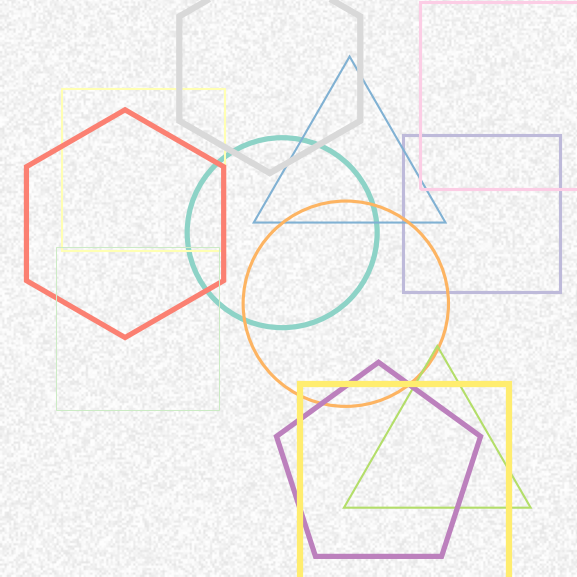[{"shape": "circle", "thickness": 2.5, "radius": 0.82, "center": [0.489, 0.596]}, {"shape": "square", "thickness": 1, "radius": 0.7, "center": [0.248, 0.705]}, {"shape": "square", "thickness": 1.5, "radius": 0.68, "center": [0.834, 0.629]}, {"shape": "hexagon", "thickness": 2.5, "radius": 0.99, "center": [0.217, 0.612]}, {"shape": "triangle", "thickness": 1, "radius": 0.96, "center": [0.605, 0.71]}, {"shape": "circle", "thickness": 1.5, "radius": 0.89, "center": [0.599, 0.473]}, {"shape": "triangle", "thickness": 1, "radius": 0.93, "center": [0.757, 0.213]}, {"shape": "square", "thickness": 1.5, "radius": 0.81, "center": [0.889, 0.834]}, {"shape": "hexagon", "thickness": 3, "radius": 0.9, "center": [0.467, 0.88]}, {"shape": "pentagon", "thickness": 2.5, "radius": 0.93, "center": [0.655, 0.186]}, {"shape": "square", "thickness": 0.5, "radius": 0.71, "center": [0.238, 0.431]}, {"shape": "square", "thickness": 3, "radius": 0.91, "center": [0.7, 0.153]}]